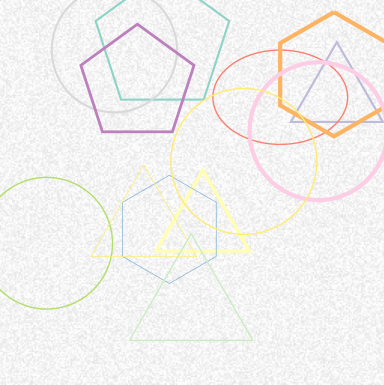[{"shape": "pentagon", "thickness": 1.5, "radius": 0.91, "center": [0.422, 0.889]}, {"shape": "triangle", "thickness": 2.5, "radius": 0.7, "center": [0.527, 0.418]}, {"shape": "triangle", "thickness": 1.5, "radius": 0.69, "center": [0.875, 0.752]}, {"shape": "oval", "thickness": 1, "radius": 0.87, "center": [0.728, 0.747]}, {"shape": "hexagon", "thickness": 0.5, "radius": 0.7, "center": [0.44, 0.404]}, {"shape": "hexagon", "thickness": 3, "radius": 0.81, "center": [0.867, 0.807]}, {"shape": "circle", "thickness": 1, "radius": 0.86, "center": [0.121, 0.368]}, {"shape": "circle", "thickness": 3, "radius": 0.89, "center": [0.827, 0.659]}, {"shape": "circle", "thickness": 1.5, "radius": 0.81, "center": [0.297, 0.871]}, {"shape": "pentagon", "thickness": 2, "radius": 0.77, "center": [0.357, 0.783]}, {"shape": "triangle", "thickness": 1, "radius": 0.92, "center": [0.496, 0.208]}, {"shape": "circle", "thickness": 1, "radius": 0.95, "center": [0.633, 0.581]}, {"shape": "triangle", "thickness": 0.5, "radius": 0.8, "center": [0.374, 0.413]}]